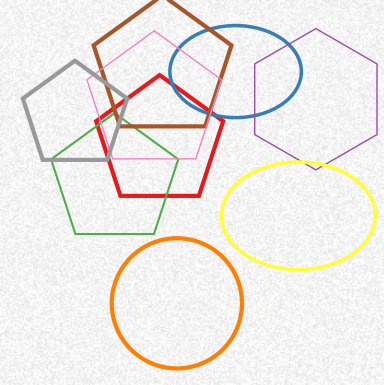[{"shape": "pentagon", "thickness": 3, "radius": 0.87, "center": [0.415, 0.632]}, {"shape": "oval", "thickness": 2.5, "radius": 0.85, "center": [0.612, 0.814]}, {"shape": "pentagon", "thickness": 1.5, "radius": 0.87, "center": [0.298, 0.533]}, {"shape": "hexagon", "thickness": 1, "radius": 0.92, "center": [0.82, 0.742]}, {"shape": "circle", "thickness": 3, "radius": 0.85, "center": [0.459, 0.212]}, {"shape": "oval", "thickness": 2.5, "radius": 1.0, "center": [0.775, 0.439]}, {"shape": "pentagon", "thickness": 3, "radius": 0.94, "center": [0.422, 0.824]}, {"shape": "pentagon", "thickness": 1, "radius": 0.92, "center": [0.401, 0.736]}, {"shape": "pentagon", "thickness": 3, "radius": 0.71, "center": [0.195, 0.7]}]